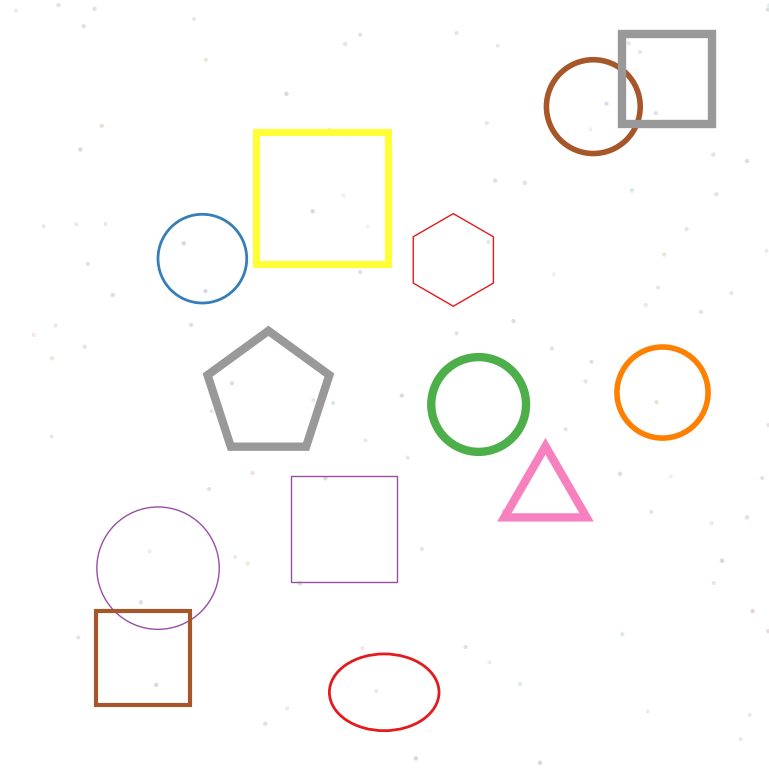[{"shape": "oval", "thickness": 1, "radius": 0.36, "center": [0.499, 0.101]}, {"shape": "hexagon", "thickness": 0.5, "radius": 0.3, "center": [0.589, 0.662]}, {"shape": "circle", "thickness": 1, "radius": 0.29, "center": [0.263, 0.664]}, {"shape": "circle", "thickness": 3, "radius": 0.31, "center": [0.622, 0.475]}, {"shape": "circle", "thickness": 0.5, "radius": 0.4, "center": [0.205, 0.262]}, {"shape": "square", "thickness": 0.5, "radius": 0.34, "center": [0.447, 0.313]}, {"shape": "circle", "thickness": 2, "radius": 0.3, "center": [0.86, 0.49]}, {"shape": "square", "thickness": 2.5, "radius": 0.43, "center": [0.418, 0.743]}, {"shape": "circle", "thickness": 2, "radius": 0.3, "center": [0.771, 0.862]}, {"shape": "square", "thickness": 1.5, "radius": 0.3, "center": [0.186, 0.146]}, {"shape": "triangle", "thickness": 3, "radius": 0.31, "center": [0.708, 0.359]}, {"shape": "square", "thickness": 3, "radius": 0.29, "center": [0.867, 0.897]}, {"shape": "pentagon", "thickness": 3, "radius": 0.42, "center": [0.349, 0.487]}]